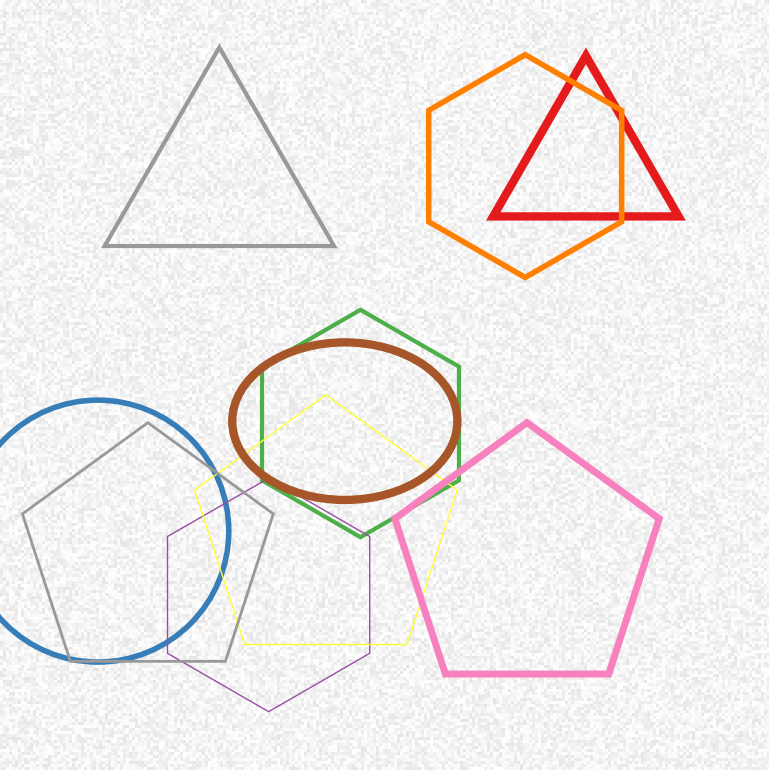[{"shape": "triangle", "thickness": 3, "radius": 0.7, "center": [0.761, 0.788]}, {"shape": "circle", "thickness": 2, "radius": 0.85, "center": [0.127, 0.31]}, {"shape": "hexagon", "thickness": 1.5, "radius": 0.74, "center": [0.468, 0.45]}, {"shape": "hexagon", "thickness": 0.5, "radius": 0.76, "center": [0.349, 0.227]}, {"shape": "hexagon", "thickness": 2, "radius": 0.72, "center": [0.682, 0.784]}, {"shape": "pentagon", "thickness": 0.5, "radius": 0.9, "center": [0.423, 0.308]}, {"shape": "oval", "thickness": 3, "radius": 0.73, "center": [0.448, 0.453]}, {"shape": "pentagon", "thickness": 2.5, "radius": 0.9, "center": [0.684, 0.271]}, {"shape": "pentagon", "thickness": 1, "radius": 0.86, "center": [0.192, 0.28]}, {"shape": "triangle", "thickness": 1.5, "radius": 0.86, "center": [0.285, 0.766]}]